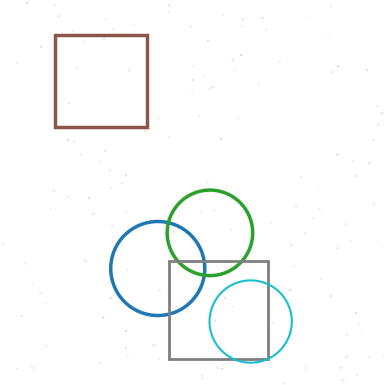[{"shape": "circle", "thickness": 2.5, "radius": 0.61, "center": [0.41, 0.303]}, {"shape": "circle", "thickness": 2.5, "radius": 0.56, "center": [0.545, 0.395]}, {"shape": "square", "thickness": 2.5, "radius": 0.6, "center": [0.261, 0.789]}, {"shape": "square", "thickness": 2, "radius": 0.64, "center": [0.568, 0.195]}, {"shape": "circle", "thickness": 1.5, "radius": 0.53, "center": [0.651, 0.165]}]